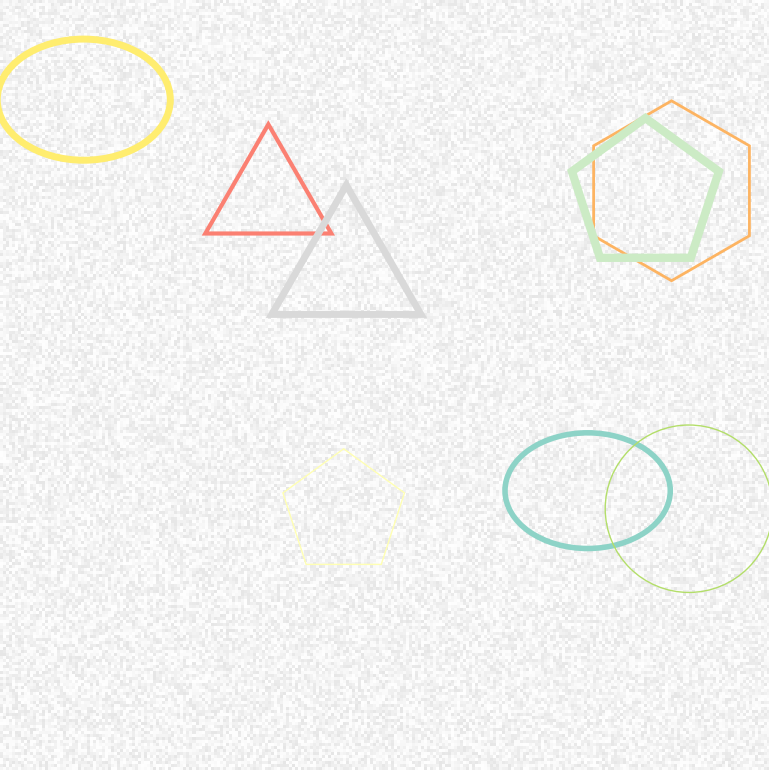[{"shape": "oval", "thickness": 2, "radius": 0.54, "center": [0.763, 0.363]}, {"shape": "pentagon", "thickness": 0.5, "radius": 0.41, "center": [0.446, 0.334]}, {"shape": "triangle", "thickness": 1.5, "radius": 0.47, "center": [0.349, 0.744]}, {"shape": "hexagon", "thickness": 1, "radius": 0.58, "center": [0.872, 0.752]}, {"shape": "circle", "thickness": 0.5, "radius": 0.54, "center": [0.895, 0.339]}, {"shape": "triangle", "thickness": 2.5, "radius": 0.56, "center": [0.45, 0.648]}, {"shape": "pentagon", "thickness": 3, "radius": 0.5, "center": [0.838, 0.746]}, {"shape": "oval", "thickness": 2.5, "radius": 0.56, "center": [0.109, 0.871]}]